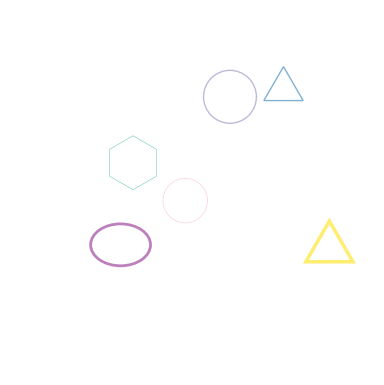[{"shape": "hexagon", "thickness": 0.5, "radius": 0.35, "center": [0.346, 0.577]}, {"shape": "circle", "thickness": 1, "radius": 0.34, "center": [0.597, 0.749]}, {"shape": "triangle", "thickness": 1, "radius": 0.29, "center": [0.736, 0.768]}, {"shape": "circle", "thickness": 0.5, "radius": 0.29, "center": [0.481, 0.479]}, {"shape": "oval", "thickness": 2, "radius": 0.39, "center": [0.313, 0.364]}, {"shape": "triangle", "thickness": 2.5, "radius": 0.35, "center": [0.856, 0.355]}]